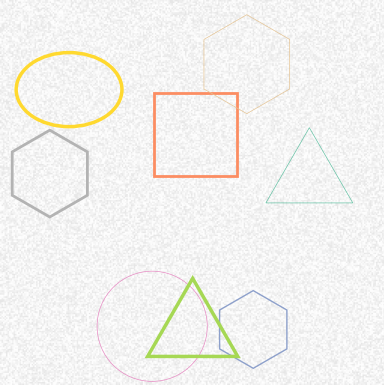[{"shape": "triangle", "thickness": 0.5, "radius": 0.65, "center": [0.803, 0.538]}, {"shape": "square", "thickness": 2, "radius": 0.53, "center": [0.507, 0.65]}, {"shape": "hexagon", "thickness": 1, "radius": 0.5, "center": [0.658, 0.144]}, {"shape": "circle", "thickness": 0.5, "radius": 0.72, "center": [0.395, 0.153]}, {"shape": "triangle", "thickness": 2.5, "radius": 0.68, "center": [0.5, 0.142]}, {"shape": "oval", "thickness": 2.5, "radius": 0.69, "center": [0.179, 0.767]}, {"shape": "hexagon", "thickness": 0.5, "radius": 0.64, "center": [0.641, 0.833]}, {"shape": "hexagon", "thickness": 2, "radius": 0.56, "center": [0.129, 0.549]}]